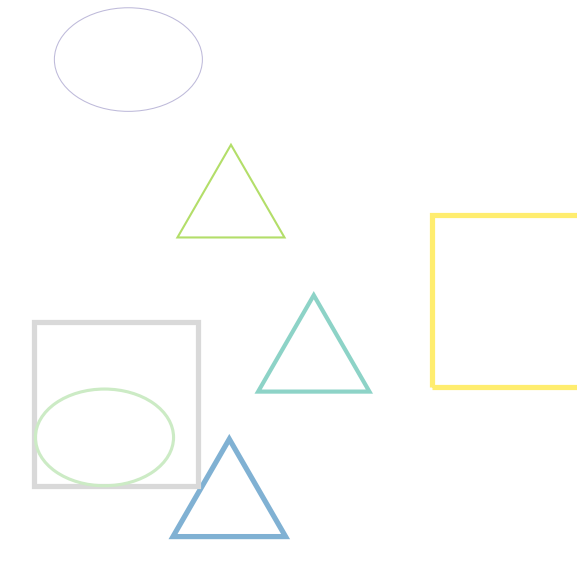[{"shape": "triangle", "thickness": 2, "radius": 0.56, "center": [0.543, 0.377]}, {"shape": "oval", "thickness": 0.5, "radius": 0.64, "center": [0.222, 0.896]}, {"shape": "triangle", "thickness": 2.5, "radius": 0.56, "center": [0.397, 0.126]}, {"shape": "triangle", "thickness": 1, "radius": 0.54, "center": [0.4, 0.641]}, {"shape": "square", "thickness": 2.5, "radius": 0.71, "center": [0.201, 0.299]}, {"shape": "oval", "thickness": 1.5, "radius": 0.6, "center": [0.181, 0.242]}, {"shape": "square", "thickness": 2.5, "radius": 0.75, "center": [0.897, 0.478]}]